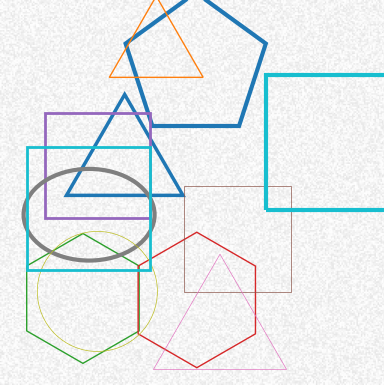[{"shape": "triangle", "thickness": 2.5, "radius": 0.87, "center": [0.324, 0.58]}, {"shape": "pentagon", "thickness": 3, "radius": 0.96, "center": [0.508, 0.828]}, {"shape": "triangle", "thickness": 1, "radius": 0.7, "center": [0.406, 0.869]}, {"shape": "hexagon", "thickness": 1, "radius": 0.84, "center": [0.215, 0.225]}, {"shape": "hexagon", "thickness": 1, "radius": 0.88, "center": [0.511, 0.221]}, {"shape": "square", "thickness": 2, "radius": 0.68, "center": [0.253, 0.57]}, {"shape": "square", "thickness": 0.5, "radius": 0.69, "center": [0.616, 0.379]}, {"shape": "triangle", "thickness": 0.5, "radius": 1.0, "center": [0.571, 0.14]}, {"shape": "oval", "thickness": 3, "radius": 0.85, "center": [0.231, 0.442]}, {"shape": "circle", "thickness": 0.5, "radius": 0.78, "center": [0.253, 0.243]}, {"shape": "square", "thickness": 2, "radius": 0.8, "center": [0.231, 0.459]}, {"shape": "square", "thickness": 3, "radius": 0.88, "center": [0.866, 0.63]}]